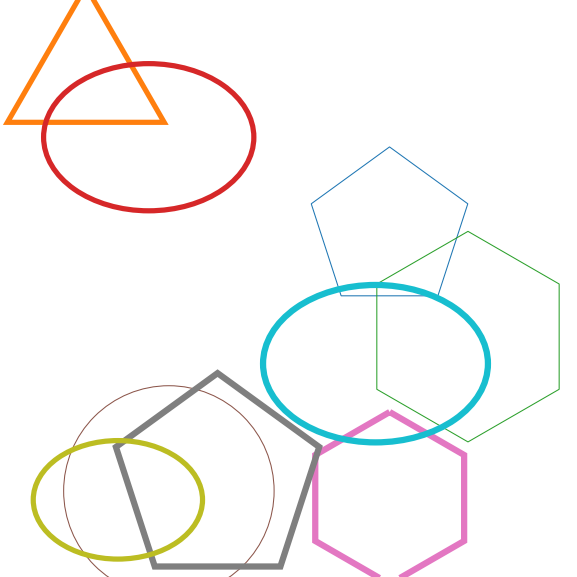[{"shape": "pentagon", "thickness": 0.5, "radius": 0.71, "center": [0.674, 0.602]}, {"shape": "triangle", "thickness": 2.5, "radius": 0.78, "center": [0.149, 0.866]}, {"shape": "hexagon", "thickness": 0.5, "radius": 0.91, "center": [0.81, 0.416]}, {"shape": "oval", "thickness": 2.5, "radius": 0.91, "center": [0.258, 0.762]}, {"shape": "circle", "thickness": 0.5, "radius": 0.91, "center": [0.292, 0.149]}, {"shape": "hexagon", "thickness": 3, "radius": 0.74, "center": [0.675, 0.137]}, {"shape": "pentagon", "thickness": 3, "radius": 0.93, "center": [0.377, 0.168]}, {"shape": "oval", "thickness": 2.5, "radius": 0.73, "center": [0.204, 0.134]}, {"shape": "oval", "thickness": 3, "radius": 0.97, "center": [0.65, 0.369]}]